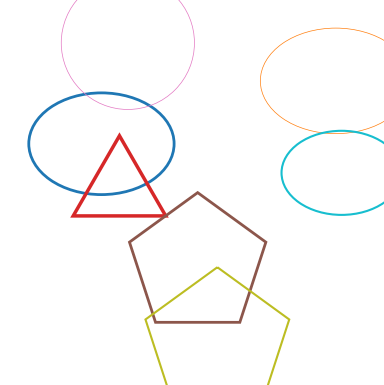[{"shape": "oval", "thickness": 2, "radius": 0.94, "center": [0.263, 0.627]}, {"shape": "oval", "thickness": 0.5, "radius": 0.98, "center": [0.872, 0.79]}, {"shape": "triangle", "thickness": 2.5, "radius": 0.69, "center": [0.31, 0.509]}, {"shape": "pentagon", "thickness": 2, "radius": 0.93, "center": [0.513, 0.313]}, {"shape": "circle", "thickness": 0.5, "radius": 0.86, "center": [0.332, 0.889]}, {"shape": "pentagon", "thickness": 1.5, "radius": 0.98, "center": [0.565, 0.11]}, {"shape": "oval", "thickness": 1.5, "radius": 0.78, "center": [0.887, 0.551]}]